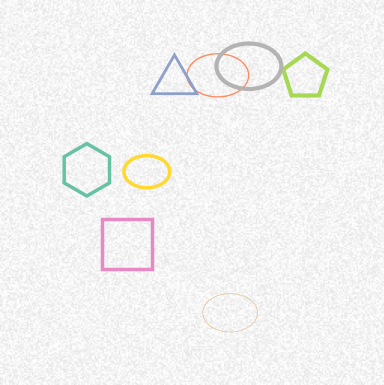[{"shape": "hexagon", "thickness": 2.5, "radius": 0.34, "center": [0.226, 0.559]}, {"shape": "oval", "thickness": 1, "radius": 0.4, "center": [0.566, 0.804]}, {"shape": "triangle", "thickness": 2, "radius": 0.34, "center": [0.453, 0.79]}, {"shape": "square", "thickness": 2.5, "radius": 0.33, "center": [0.329, 0.366]}, {"shape": "pentagon", "thickness": 3, "radius": 0.3, "center": [0.793, 0.801]}, {"shape": "oval", "thickness": 2.5, "radius": 0.3, "center": [0.381, 0.554]}, {"shape": "oval", "thickness": 0.5, "radius": 0.36, "center": [0.598, 0.188]}, {"shape": "oval", "thickness": 3, "radius": 0.42, "center": [0.646, 0.828]}]